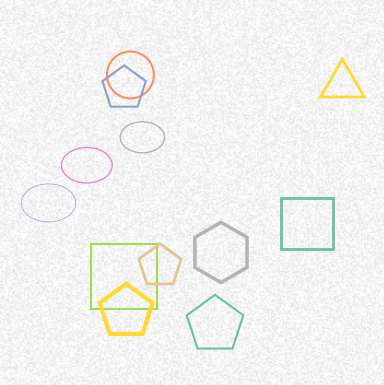[{"shape": "square", "thickness": 2, "radius": 0.34, "center": [0.797, 0.42]}, {"shape": "pentagon", "thickness": 1.5, "radius": 0.39, "center": [0.559, 0.157]}, {"shape": "circle", "thickness": 1.5, "radius": 0.3, "center": [0.339, 0.805]}, {"shape": "oval", "thickness": 0.5, "radius": 0.35, "center": [0.126, 0.473]}, {"shape": "pentagon", "thickness": 1.5, "radius": 0.3, "center": [0.322, 0.771]}, {"shape": "oval", "thickness": 1, "radius": 0.33, "center": [0.226, 0.571]}, {"shape": "square", "thickness": 1.5, "radius": 0.42, "center": [0.322, 0.283]}, {"shape": "pentagon", "thickness": 3, "radius": 0.36, "center": [0.328, 0.191]}, {"shape": "triangle", "thickness": 2, "radius": 0.33, "center": [0.889, 0.781]}, {"shape": "pentagon", "thickness": 2, "radius": 0.29, "center": [0.416, 0.309]}, {"shape": "hexagon", "thickness": 2.5, "radius": 0.39, "center": [0.574, 0.344]}, {"shape": "oval", "thickness": 1, "radius": 0.29, "center": [0.37, 0.643]}]